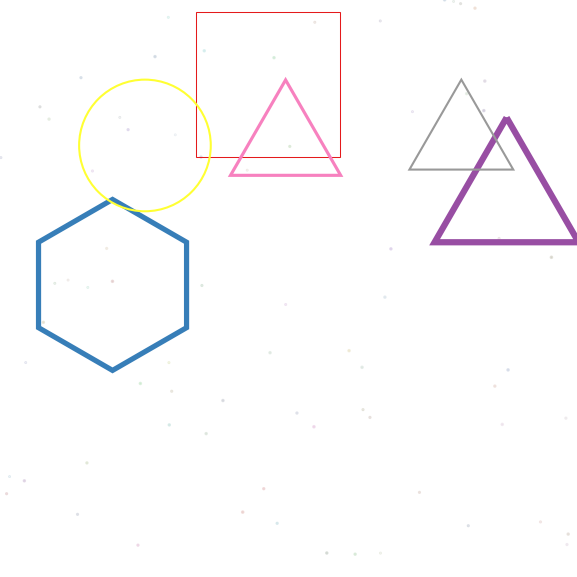[{"shape": "square", "thickness": 0.5, "radius": 0.63, "center": [0.464, 0.853]}, {"shape": "hexagon", "thickness": 2.5, "radius": 0.74, "center": [0.195, 0.506]}, {"shape": "triangle", "thickness": 3, "radius": 0.72, "center": [0.877, 0.652]}, {"shape": "circle", "thickness": 1, "radius": 0.57, "center": [0.251, 0.747]}, {"shape": "triangle", "thickness": 1.5, "radius": 0.55, "center": [0.495, 0.751]}, {"shape": "triangle", "thickness": 1, "radius": 0.52, "center": [0.799, 0.757]}]